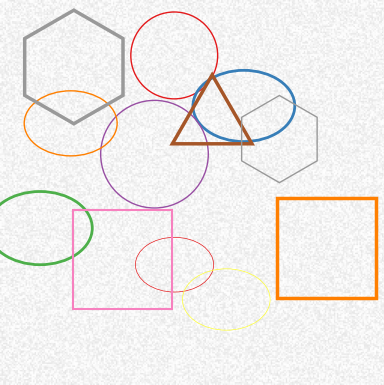[{"shape": "oval", "thickness": 0.5, "radius": 0.51, "center": [0.453, 0.313]}, {"shape": "circle", "thickness": 1, "radius": 0.56, "center": [0.453, 0.856]}, {"shape": "oval", "thickness": 2, "radius": 0.66, "center": [0.633, 0.725]}, {"shape": "oval", "thickness": 2, "radius": 0.68, "center": [0.104, 0.408]}, {"shape": "circle", "thickness": 1, "radius": 0.7, "center": [0.401, 0.6]}, {"shape": "oval", "thickness": 1, "radius": 0.6, "center": [0.184, 0.68]}, {"shape": "square", "thickness": 2.5, "radius": 0.65, "center": [0.847, 0.356]}, {"shape": "oval", "thickness": 0.5, "radius": 0.57, "center": [0.588, 0.222]}, {"shape": "triangle", "thickness": 2.5, "radius": 0.6, "center": [0.551, 0.686]}, {"shape": "square", "thickness": 1.5, "radius": 0.64, "center": [0.319, 0.326]}, {"shape": "hexagon", "thickness": 1, "radius": 0.57, "center": [0.726, 0.639]}, {"shape": "hexagon", "thickness": 2.5, "radius": 0.74, "center": [0.192, 0.826]}]